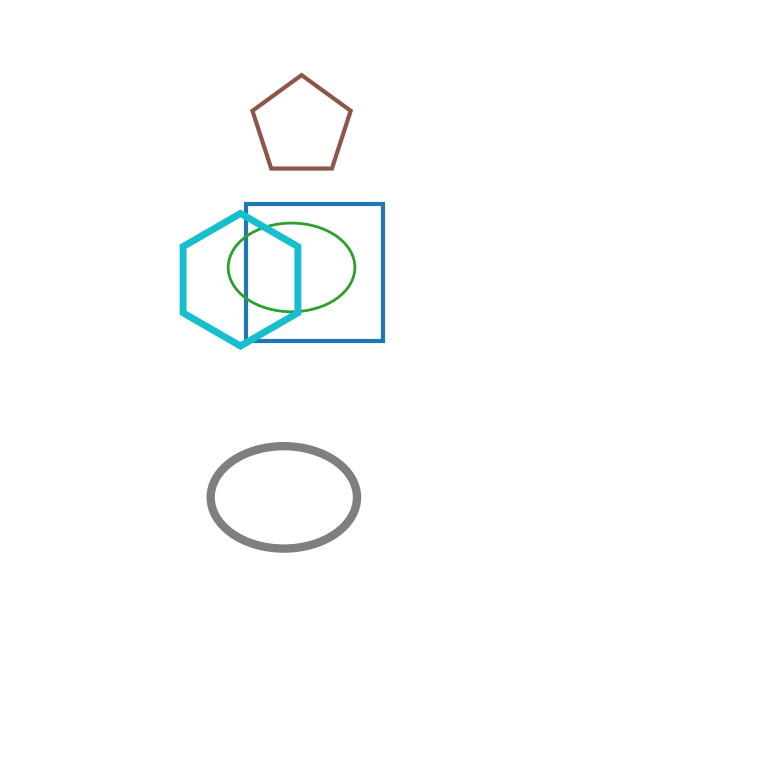[{"shape": "square", "thickness": 1.5, "radius": 0.45, "center": [0.408, 0.646]}, {"shape": "oval", "thickness": 1, "radius": 0.41, "center": [0.379, 0.653]}, {"shape": "pentagon", "thickness": 1.5, "radius": 0.34, "center": [0.392, 0.835]}, {"shape": "oval", "thickness": 3, "radius": 0.48, "center": [0.369, 0.354]}, {"shape": "hexagon", "thickness": 2.5, "radius": 0.43, "center": [0.312, 0.637]}]